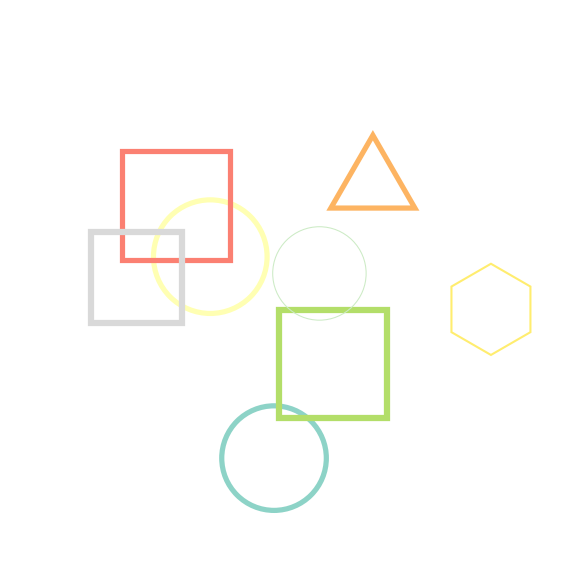[{"shape": "circle", "thickness": 2.5, "radius": 0.45, "center": [0.475, 0.206]}, {"shape": "circle", "thickness": 2.5, "radius": 0.49, "center": [0.364, 0.555]}, {"shape": "square", "thickness": 2.5, "radius": 0.47, "center": [0.305, 0.643]}, {"shape": "triangle", "thickness": 2.5, "radius": 0.42, "center": [0.646, 0.681]}, {"shape": "square", "thickness": 3, "radius": 0.47, "center": [0.577, 0.369]}, {"shape": "square", "thickness": 3, "radius": 0.39, "center": [0.236, 0.519]}, {"shape": "circle", "thickness": 0.5, "radius": 0.4, "center": [0.553, 0.526]}, {"shape": "hexagon", "thickness": 1, "radius": 0.39, "center": [0.85, 0.463]}]